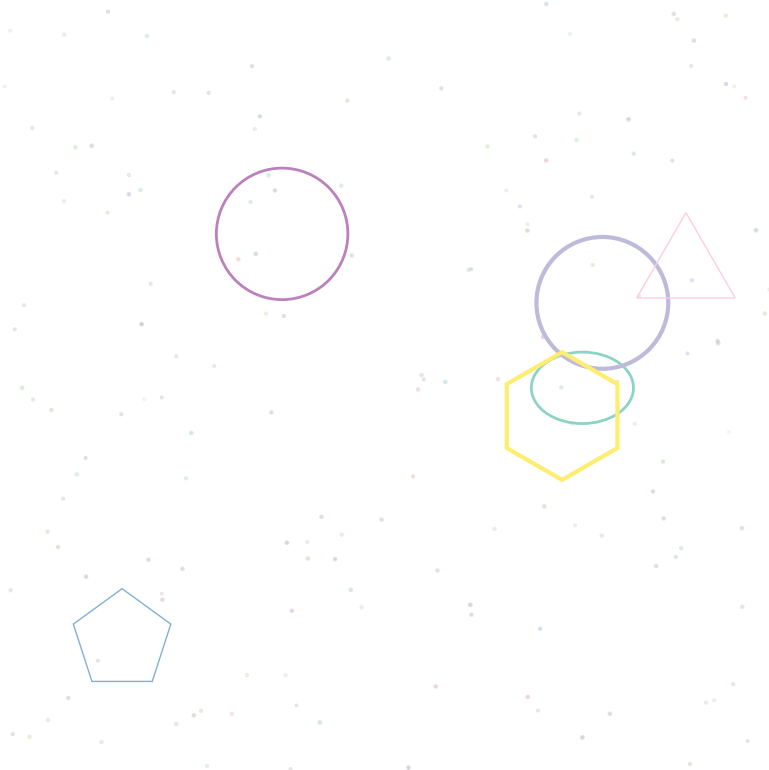[{"shape": "oval", "thickness": 1, "radius": 0.33, "center": [0.756, 0.496]}, {"shape": "circle", "thickness": 1.5, "radius": 0.43, "center": [0.782, 0.607]}, {"shape": "pentagon", "thickness": 0.5, "radius": 0.33, "center": [0.159, 0.169]}, {"shape": "triangle", "thickness": 0.5, "radius": 0.37, "center": [0.891, 0.65]}, {"shape": "circle", "thickness": 1, "radius": 0.43, "center": [0.366, 0.696]}, {"shape": "hexagon", "thickness": 1.5, "radius": 0.41, "center": [0.73, 0.46]}]